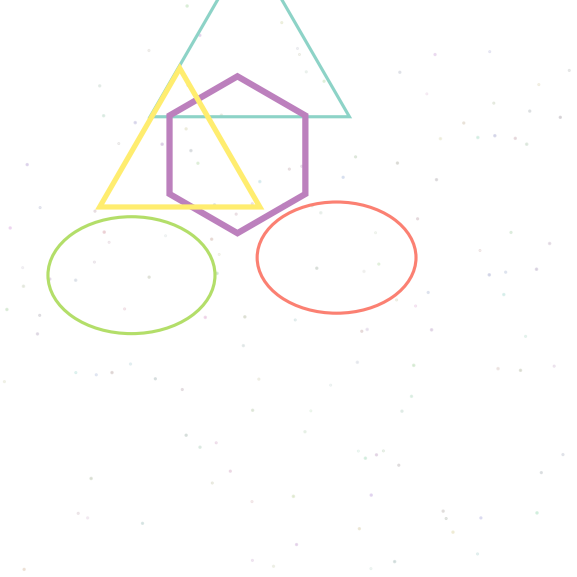[{"shape": "triangle", "thickness": 1.5, "radius": 1.0, "center": [0.432, 0.897]}, {"shape": "oval", "thickness": 1.5, "radius": 0.69, "center": [0.583, 0.553]}, {"shape": "oval", "thickness": 1.5, "radius": 0.72, "center": [0.228, 0.523]}, {"shape": "hexagon", "thickness": 3, "radius": 0.68, "center": [0.411, 0.731]}, {"shape": "triangle", "thickness": 2.5, "radius": 0.8, "center": [0.311, 0.721]}]